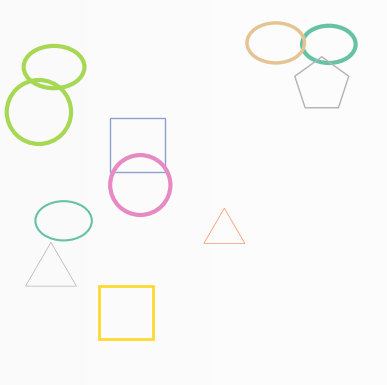[{"shape": "oval", "thickness": 3, "radius": 0.35, "center": [0.849, 0.885]}, {"shape": "oval", "thickness": 1.5, "radius": 0.36, "center": [0.164, 0.426]}, {"shape": "triangle", "thickness": 0.5, "radius": 0.31, "center": [0.579, 0.398]}, {"shape": "square", "thickness": 1, "radius": 0.35, "center": [0.355, 0.623]}, {"shape": "circle", "thickness": 3, "radius": 0.39, "center": [0.362, 0.519]}, {"shape": "oval", "thickness": 3, "radius": 0.39, "center": [0.139, 0.826]}, {"shape": "circle", "thickness": 3, "radius": 0.42, "center": [0.1, 0.709]}, {"shape": "square", "thickness": 2, "radius": 0.34, "center": [0.325, 0.188]}, {"shape": "oval", "thickness": 2.5, "radius": 0.37, "center": [0.712, 0.889]}, {"shape": "pentagon", "thickness": 1, "radius": 0.37, "center": [0.83, 0.779]}, {"shape": "triangle", "thickness": 0.5, "radius": 0.38, "center": [0.132, 0.295]}]